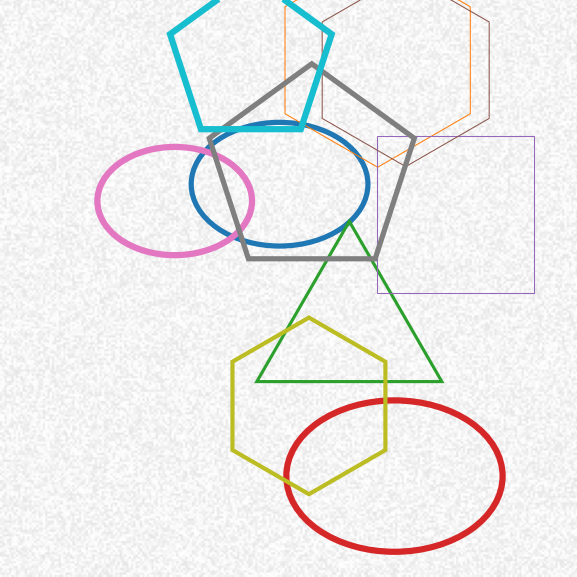[{"shape": "oval", "thickness": 2.5, "radius": 0.76, "center": [0.484, 0.68]}, {"shape": "hexagon", "thickness": 0.5, "radius": 0.93, "center": [0.654, 0.895]}, {"shape": "triangle", "thickness": 1.5, "radius": 0.92, "center": [0.605, 0.431]}, {"shape": "oval", "thickness": 3, "radius": 0.94, "center": [0.683, 0.175]}, {"shape": "square", "thickness": 0.5, "radius": 0.68, "center": [0.789, 0.628]}, {"shape": "hexagon", "thickness": 0.5, "radius": 0.83, "center": [0.702, 0.878]}, {"shape": "oval", "thickness": 3, "radius": 0.67, "center": [0.303, 0.651]}, {"shape": "pentagon", "thickness": 2.5, "radius": 0.93, "center": [0.54, 0.702]}, {"shape": "hexagon", "thickness": 2, "radius": 0.76, "center": [0.535, 0.296]}, {"shape": "pentagon", "thickness": 3, "radius": 0.74, "center": [0.434, 0.894]}]